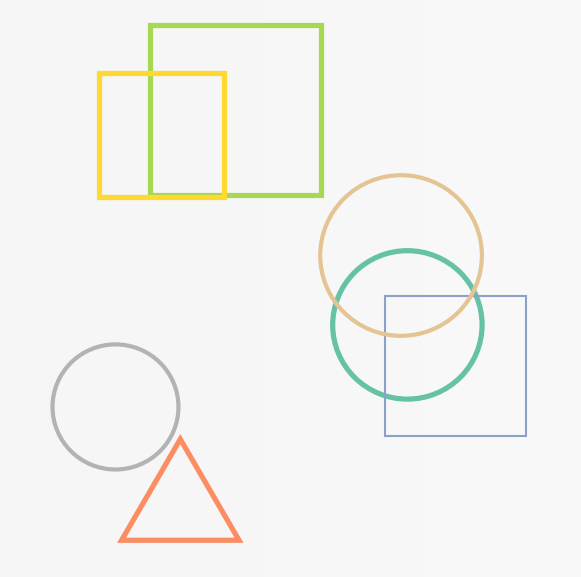[{"shape": "circle", "thickness": 2.5, "radius": 0.64, "center": [0.701, 0.437]}, {"shape": "triangle", "thickness": 2.5, "radius": 0.58, "center": [0.31, 0.122]}, {"shape": "square", "thickness": 1, "radius": 0.61, "center": [0.783, 0.366]}, {"shape": "square", "thickness": 2.5, "radius": 0.74, "center": [0.404, 0.808]}, {"shape": "square", "thickness": 2.5, "radius": 0.54, "center": [0.278, 0.765]}, {"shape": "circle", "thickness": 2, "radius": 0.7, "center": [0.69, 0.557]}, {"shape": "circle", "thickness": 2, "radius": 0.54, "center": [0.199, 0.294]}]